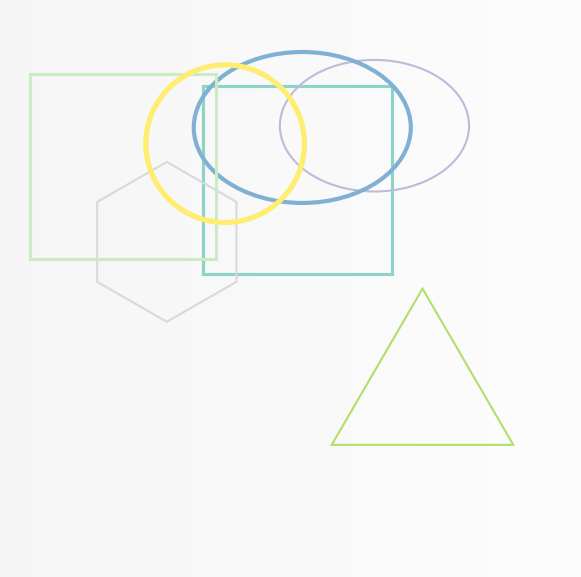[{"shape": "square", "thickness": 1.5, "radius": 0.81, "center": [0.513, 0.687]}, {"shape": "oval", "thickness": 1, "radius": 0.81, "center": [0.644, 0.781]}, {"shape": "oval", "thickness": 2, "radius": 0.93, "center": [0.52, 0.778]}, {"shape": "triangle", "thickness": 1, "radius": 0.9, "center": [0.727, 0.319]}, {"shape": "hexagon", "thickness": 1, "radius": 0.69, "center": [0.287, 0.58]}, {"shape": "square", "thickness": 1.5, "radius": 0.8, "center": [0.211, 0.711]}, {"shape": "circle", "thickness": 2.5, "radius": 0.68, "center": [0.387, 0.75]}]